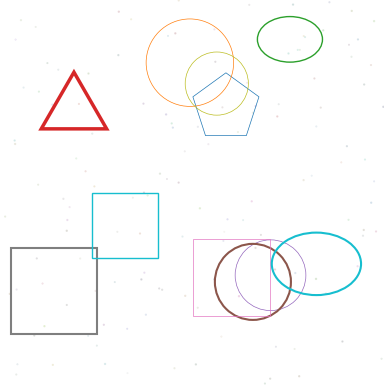[{"shape": "pentagon", "thickness": 0.5, "radius": 0.45, "center": [0.587, 0.721]}, {"shape": "circle", "thickness": 0.5, "radius": 0.57, "center": [0.493, 0.837]}, {"shape": "oval", "thickness": 1, "radius": 0.42, "center": [0.753, 0.898]}, {"shape": "triangle", "thickness": 2.5, "radius": 0.49, "center": [0.192, 0.714]}, {"shape": "circle", "thickness": 0.5, "radius": 0.46, "center": [0.703, 0.285]}, {"shape": "circle", "thickness": 1.5, "radius": 0.49, "center": [0.657, 0.268]}, {"shape": "square", "thickness": 0.5, "radius": 0.5, "center": [0.602, 0.28]}, {"shape": "square", "thickness": 1.5, "radius": 0.56, "center": [0.141, 0.244]}, {"shape": "circle", "thickness": 0.5, "radius": 0.41, "center": [0.563, 0.783]}, {"shape": "square", "thickness": 1, "radius": 0.43, "center": [0.325, 0.414]}, {"shape": "oval", "thickness": 1.5, "radius": 0.58, "center": [0.822, 0.315]}]